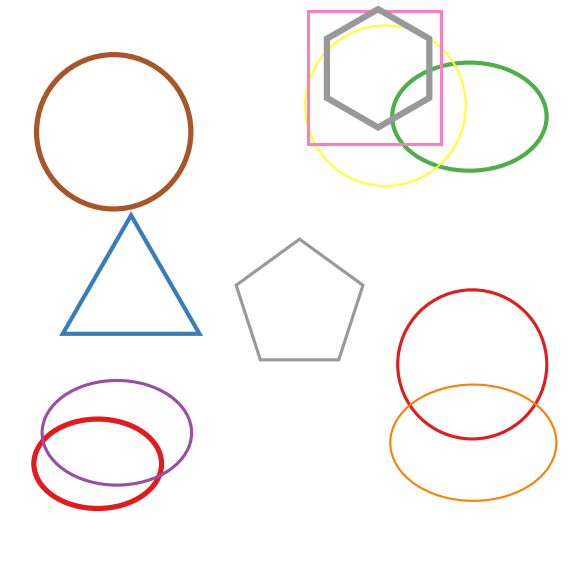[{"shape": "circle", "thickness": 1.5, "radius": 0.65, "center": [0.818, 0.368]}, {"shape": "oval", "thickness": 2.5, "radius": 0.55, "center": [0.169, 0.196]}, {"shape": "triangle", "thickness": 2, "radius": 0.68, "center": [0.227, 0.489]}, {"shape": "oval", "thickness": 2, "radius": 0.67, "center": [0.813, 0.797]}, {"shape": "oval", "thickness": 1.5, "radius": 0.65, "center": [0.202, 0.25]}, {"shape": "oval", "thickness": 1, "radius": 0.72, "center": [0.82, 0.233]}, {"shape": "circle", "thickness": 1, "radius": 0.7, "center": [0.667, 0.816]}, {"shape": "circle", "thickness": 2.5, "radius": 0.67, "center": [0.197, 0.771]}, {"shape": "square", "thickness": 1.5, "radius": 0.57, "center": [0.649, 0.865]}, {"shape": "pentagon", "thickness": 1.5, "radius": 0.58, "center": [0.519, 0.469]}, {"shape": "hexagon", "thickness": 3, "radius": 0.51, "center": [0.655, 0.881]}]